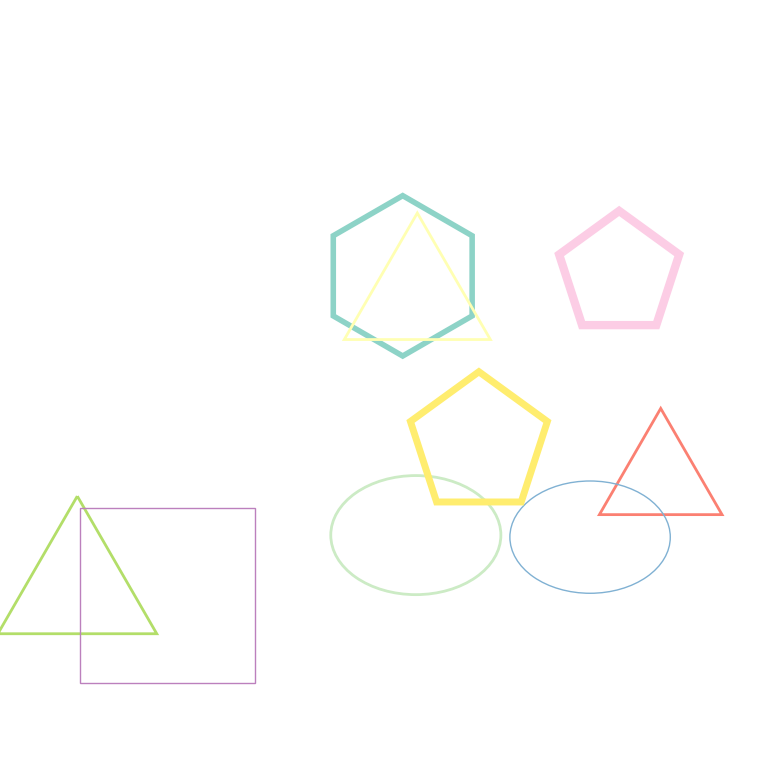[{"shape": "hexagon", "thickness": 2, "radius": 0.52, "center": [0.523, 0.642]}, {"shape": "triangle", "thickness": 1, "radius": 0.55, "center": [0.542, 0.614]}, {"shape": "triangle", "thickness": 1, "radius": 0.46, "center": [0.858, 0.378]}, {"shape": "oval", "thickness": 0.5, "radius": 0.52, "center": [0.766, 0.302]}, {"shape": "triangle", "thickness": 1, "radius": 0.6, "center": [0.1, 0.237]}, {"shape": "pentagon", "thickness": 3, "radius": 0.41, "center": [0.804, 0.644]}, {"shape": "square", "thickness": 0.5, "radius": 0.57, "center": [0.218, 0.226]}, {"shape": "oval", "thickness": 1, "radius": 0.55, "center": [0.54, 0.305]}, {"shape": "pentagon", "thickness": 2.5, "radius": 0.47, "center": [0.622, 0.424]}]